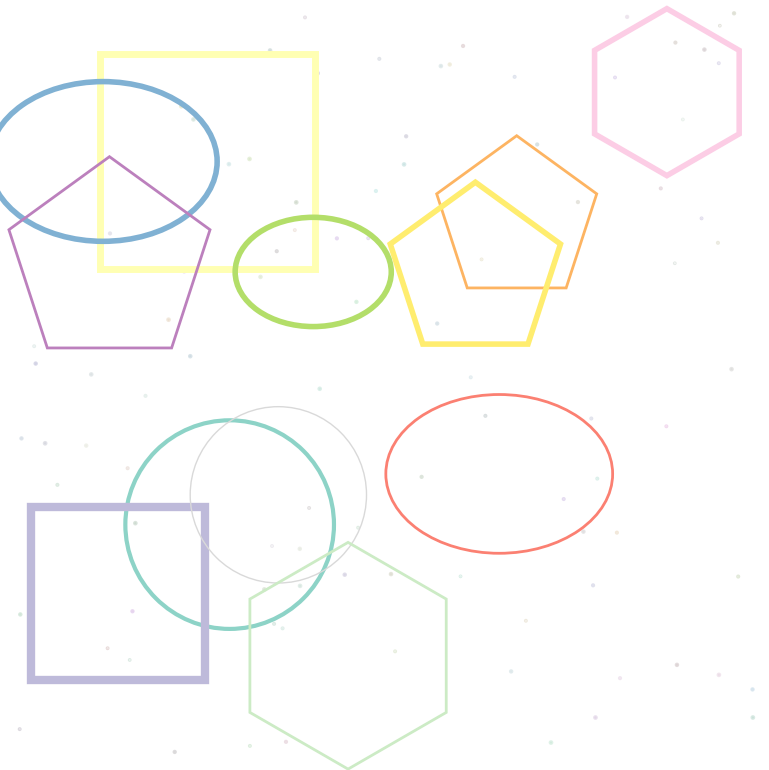[{"shape": "circle", "thickness": 1.5, "radius": 0.68, "center": [0.298, 0.319]}, {"shape": "square", "thickness": 2.5, "radius": 0.7, "center": [0.27, 0.79]}, {"shape": "square", "thickness": 3, "radius": 0.56, "center": [0.153, 0.229]}, {"shape": "oval", "thickness": 1, "radius": 0.74, "center": [0.648, 0.385]}, {"shape": "oval", "thickness": 2, "radius": 0.74, "center": [0.134, 0.79]}, {"shape": "pentagon", "thickness": 1, "radius": 0.55, "center": [0.671, 0.714]}, {"shape": "oval", "thickness": 2, "radius": 0.51, "center": [0.407, 0.647]}, {"shape": "hexagon", "thickness": 2, "radius": 0.54, "center": [0.866, 0.88]}, {"shape": "circle", "thickness": 0.5, "radius": 0.57, "center": [0.362, 0.357]}, {"shape": "pentagon", "thickness": 1, "radius": 0.69, "center": [0.142, 0.659]}, {"shape": "hexagon", "thickness": 1, "radius": 0.74, "center": [0.452, 0.148]}, {"shape": "pentagon", "thickness": 2, "radius": 0.58, "center": [0.617, 0.647]}]